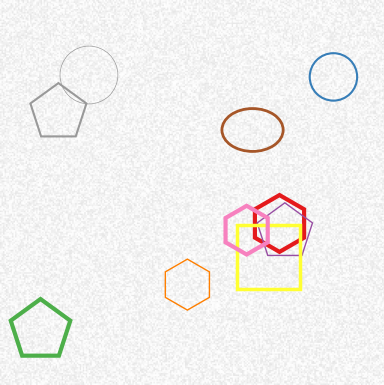[{"shape": "hexagon", "thickness": 3, "radius": 0.37, "center": [0.726, 0.42]}, {"shape": "circle", "thickness": 1.5, "radius": 0.31, "center": [0.866, 0.8]}, {"shape": "pentagon", "thickness": 3, "radius": 0.41, "center": [0.105, 0.142]}, {"shape": "pentagon", "thickness": 1, "radius": 0.38, "center": [0.74, 0.398]}, {"shape": "hexagon", "thickness": 1, "radius": 0.33, "center": [0.487, 0.261]}, {"shape": "square", "thickness": 2.5, "radius": 0.42, "center": [0.697, 0.332]}, {"shape": "oval", "thickness": 2, "radius": 0.4, "center": [0.656, 0.662]}, {"shape": "hexagon", "thickness": 3, "radius": 0.32, "center": [0.641, 0.402]}, {"shape": "pentagon", "thickness": 1.5, "radius": 0.38, "center": [0.152, 0.708]}, {"shape": "circle", "thickness": 0.5, "radius": 0.38, "center": [0.231, 0.805]}]